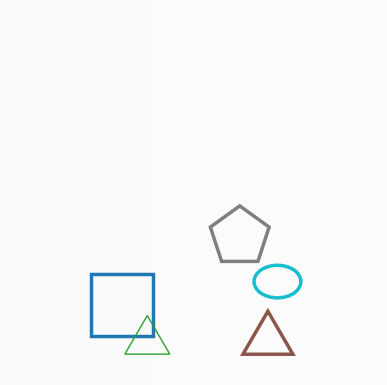[{"shape": "square", "thickness": 2.5, "radius": 0.4, "center": [0.314, 0.207]}, {"shape": "triangle", "thickness": 1, "radius": 0.33, "center": [0.38, 0.114]}, {"shape": "triangle", "thickness": 2.5, "radius": 0.37, "center": [0.691, 0.117]}, {"shape": "pentagon", "thickness": 2.5, "radius": 0.4, "center": [0.619, 0.386]}, {"shape": "oval", "thickness": 2.5, "radius": 0.3, "center": [0.716, 0.269]}]